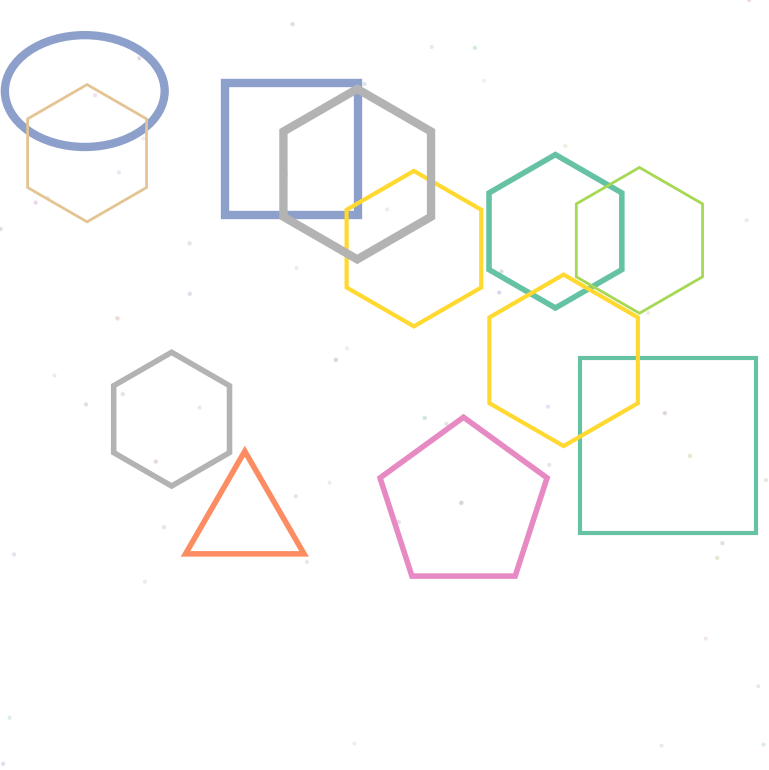[{"shape": "square", "thickness": 1.5, "radius": 0.57, "center": [0.867, 0.422]}, {"shape": "hexagon", "thickness": 2, "radius": 0.5, "center": [0.721, 0.7]}, {"shape": "triangle", "thickness": 2, "radius": 0.44, "center": [0.318, 0.325]}, {"shape": "oval", "thickness": 3, "radius": 0.52, "center": [0.11, 0.882]}, {"shape": "square", "thickness": 3, "radius": 0.43, "center": [0.379, 0.807]}, {"shape": "pentagon", "thickness": 2, "radius": 0.57, "center": [0.602, 0.344]}, {"shape": "hexagon", "thickness": 1, "radius": 0.47, "center": [0.83, 0.688]}, {"shape": "hexagon", "thickness": 1.5, "radius": 0.5, "center": [0.538, 0.677]}, {"shape": "hexagon", "thickness": 1.5, "radius": 0.56, "center": [0.732, 0.532]}, {"shape": "hexagon", "thickness": 1, "radius": 0.45, "center": [0.113, 0.801]}, {"shape": "hexagon", "thickness": 3, "radius": 0.55, "center": [0.464, 0.774]}, {"shape": "hexagon", "thickness": 2, "radius": 0.43, "center": [0.223, 0.456]}]